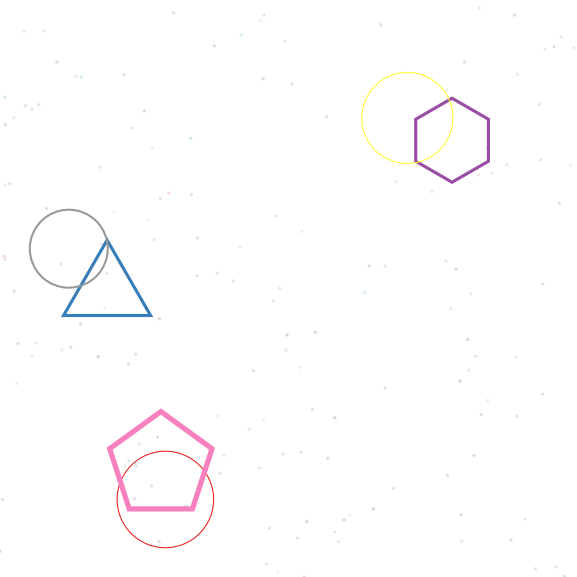[{"shape": "circle", "thickness": 0.5, "radius": 0.42, "center": [0.286, 0.134]}, {"shape": "triangle", "thickness": 1.5, "radius": 0.44, "center": [0.185, 0.496]}, {"shape": "hexagon", "thickness": 1.5, "radius": 0.36, "center": [0.783, 0.756]}, {"shape": "circle", "thickness": 0.5, "radius": 0.39, "center": [0.705, 0.795]}, {"shape": "pentagon", "thickness": 2.5, "radius": 0.47, "center": [0.279, 0.193]}, {"shape": "circle", "thickness": 1, "radius": 0.34, "center": [0.119, 0.568]}]